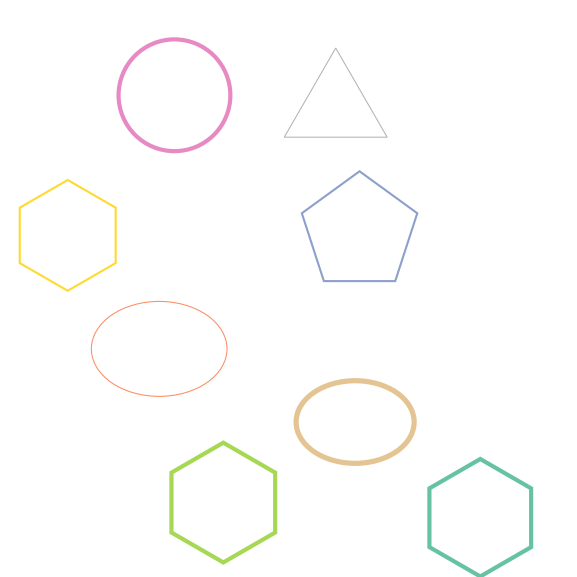[{"shape": "hexagon", "thickness": 2, "radius": 0.51, "center": [0.832, 0.103]}, {"shape": "oval", "thickness": 0.5, "radius": 0.59, "center": [0.276, 0.395]}, {"shape": "pentagon", "thickness": 1, "radius": 0.53, "center": [0.623, 0.597]}, {"shape": "circle", "thickness": 2, "radius": 0.48, "center": [0.302, 0.834]}, {"shape": "hexagon", "thickness": 2, "radius": 0.52, "center": [0.387, 0.129]}, {"shape": "hexagon", "thickness": 1, "radius": 0.48, "center": [0.117, 0.592]}, {"shape": "oval", "thickness": 2.5, "radius": 0.51, "center": [0.615, 0.268]}, {"shape": "triangle", "thickness": 0.5, "radius": 0.51, "center": [0.581, 0.813]}]